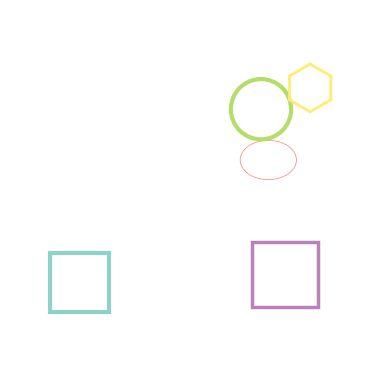[{"shape": "square", "thickness": 3, "radius": 0.39, "center": [0.206, 0.267]}, {"shape": "oval", "thickness": 0.5, "radius": 0.37, "center": [0.697, 0.584]}, {"shape": "circle", "thickness": 3, "radius": 0.39, "center": [0.678, 0.716]}, {"shape": "square", "thickness": 2.5, "radius": 0.43, "center": [0.74, 0.287]}, {"shape": "hexagon", "thickness": 2, "radius": 0.31, "center": [0.806, 0.772]}]